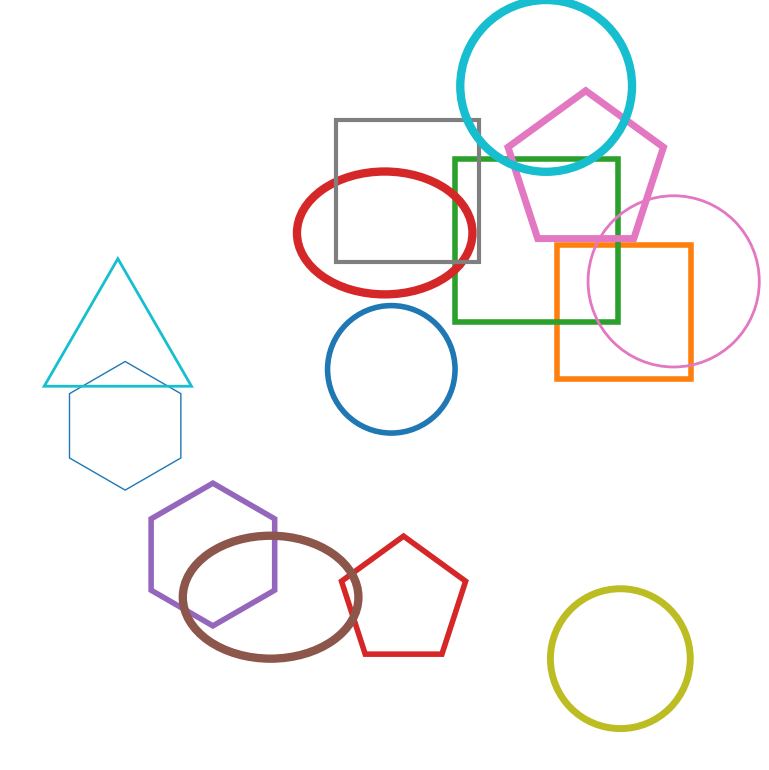[{"shape": "hexagon", "thickness": 0.5, "radius": 0.42, "center": [0.163, 0.447]}, {"shape": "circle", "thickness": 2, "radius": 0.41, "center": [0.508, 0.52]}, {"shape": "square", "thickness": 2, "radius": 0.43, "center": [0.81, 0.594]}, {"shape": "square", "thickness": 2, "radius": 0.53, "center": [0.697, 0.687]}, {"shape": "oval", "thickness": 3, "radius": 0.57, "center": [0.5, 0.697]}, {"shape": "pentagon", "thickness": 2, "radius": 0.42, "center": [0.524, 0.219]}, {"shape": "hexagon", "thickness": 2, "radius": 0.46, "center": [0.276, 0.28]}, {"shape": "oval", "thickness": 3, "radius": 0.57, "center": [0.351, 0.224]}, {"shape": "pentagon", "thickness": 2.5, "radius": 0.53, "center": [0.761, 0.776]}, {"shape": "circle", "thickness": 1, "radius": 0.56, "center": [0.875, 0.635]}, {"shape": "square", "thickness": 1.5, "radius": 0.46, "center": [0.529, 0.752]}, {"shape": "circle", "thickness": 2.5, "radius": 0.45, "center": [0.806, 0.145]}, {"shape": "triangle", "thickness": 1, "radius": 0.55, "center": [0.153, 0.554]}, {"shape": "circle", "thickness": 3, "radius": 0.56, "center": [0.709, 0.888]}]